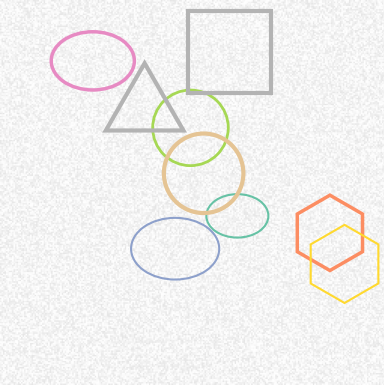[{"shape": "oval", "thickness": 1.5, "radius": 0.4, "center": [0.617, 0.439]}, {"shape": "hexagon", "thickness": 2.5, "radius": 0.49, "center": [0.857, 0.395]}, {"shape": "oval", "thickness": 1.5, "radius": 0.57, "center": [0.455, 0.354]}, {"shape": "oval", "thickness": 2.5, "radius": 0.54, "center": [0.241, 0.842]}, {"shape": "circle", "thickness": 2, "radius": 0.49, "center": [0.495, 0.668]}, {"shape": "hexagon", "thickness": 1.5, "radius": 0.51, "center": [0.895, 0.314]}, {"shape": "circle", "thickness": 3, "radius": 0.52, "center": [0.529, 0.55]}, {"shape": "triangle", "thickness": 3, "radius": 0.58, "center": [0.376, 0.719]}, {"shape": "square", "thickness": 3, "radius": 0.54, "center": [0.597, 0.865]}]